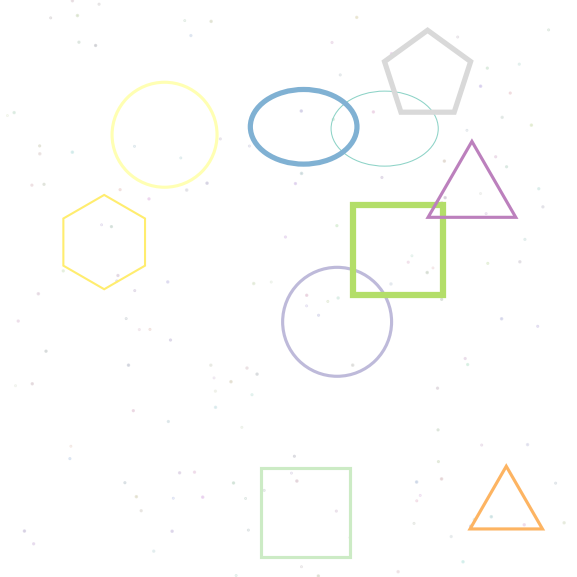[{"shape": "oval", "thickness": 0.5, "radius": 0.46, "center": [0.666, 0.776]}, {"shape": "circle", "thickness": 1.5, "radius": 0.45, "center": [0.285, 0.766]}, {"shape": "circle", "thickness": 1.5, "radius": 0.47, "center": [0.584, 0.442]}, {"shape": "oval", "thickness": 2.5, "radius": 0.46, "center": [0.526, 0.78]}, {"shape": "triangle", "thickness": 1.5, "radius": 0.36, "center": [0.877, 0.119]}, {"shape": "square", "thickness": 3, "radius": 0.39, "center": [0.69, 0.567]}, {"shape": "pentagon", "thickness": 2.5, "radius": 0.39, "center": [0.74, 0.868]}, {"shape": "triangle", "thickness": 1.5, "radius": 0.44, "center": [0.817, 0.667]}, {"shape": "square", "thickness": 1.5, "radius": 0.39, "center": [0.529, 0.112]}, {"shape": "hexagon", "thickness": 1, "radius": 0.41, "center": [0.18, 0.58]}]